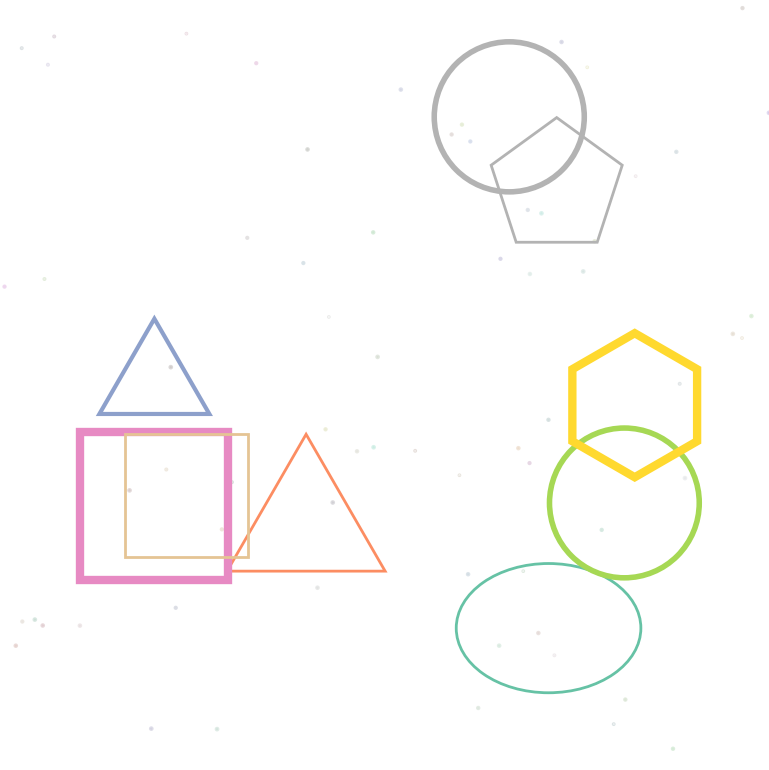[{"shape": "oval", "thickness": 1, "radius": 0.6, "center": [0.712, 0.184]}, {"shape": "triangle", "thickness": 1, "radius": 0.59, "center": [0.398, 0.318]}, {"shape": "triangle", "thickness": 1.5, "radius": 0.41, "center": [0.2, 0.504]}, {"shape": "square", "thickness": 3, "radius": 0.48, "center": [0.2, 0.342]}, {"shape": "circle", "thickness": 2, "radius": 0.49, "center": [0.811, 0.347]}, {"shape": "hexagon", "thickness": 3, "radius": 0.47, "center": [0.824, 0.474]}, {"shape": "square", "thickness": 1, "radius": 0.4, "center": [0.242, 0.356]}, {"shape": "circle", "thickness": 2, "radius": 0.49, "center": [0.661, 0.848]}, {"shape": "pentagon", "thickness": 1, "radius": 0.45, "center": [0.723, 0.758]}]